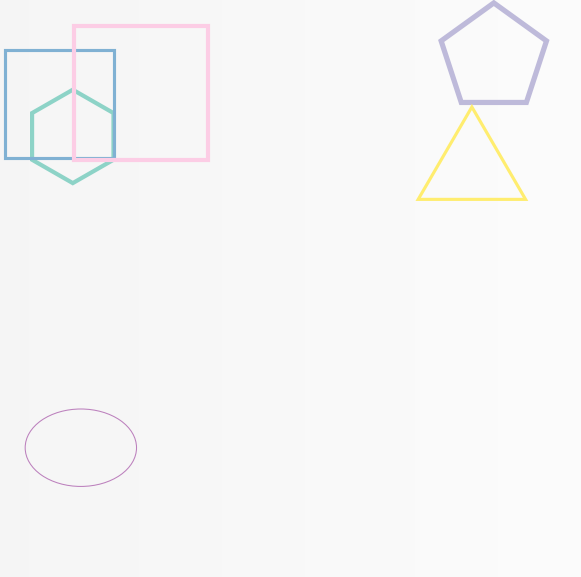[{"shape": "hexagon", "thickness": 2, "radius": 0.4, "center": [0.125, 0.763]}, {"shape": "pentagon", "thickness": 2.5, "radius": 0.48, "center": [0.85, 0.899]}, {"shape": "square", "thickness": 1.5, "radius": 0.47, "center": [0.102, 0.819]}, {"shape": "square", "thickness": 2, "radius": 0.58, "center": [0.243, 0.838]}, {"shape": "oval", "thickness": 0.5, "radius": 0.48, "center": [0.139, 0.224]}, {"shape": "triangle", "thickness": 1.5, "radius": 0.53, "center": [0.812, 0.707]}]